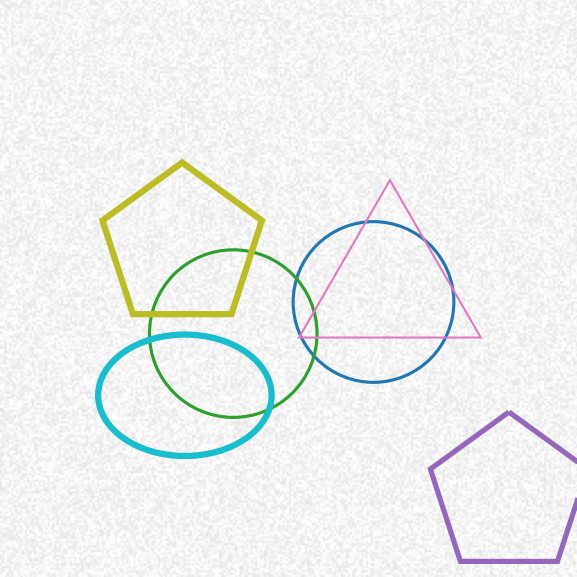[{"shape": "circle", "thickness": 1.5, "radius": 0.7, "center": [0.647, 0.476]}, {"shape": "circle", "thickness": 1.5, "radius": 0.73, "center": [0.404, 0.421]}, {"shape": "pentagon", "thickness": 2.5, "radius": 0.71, "center": [0.881, 0.143]}, {"shape": "triangle", "thickness": 1, "radius": 0.91, "center": [0.675, 0.505]}, {"shape": "pentagon", "thickness": 3, "radius": 0.73, "center": [0.315, 0.573]}, {"shape": "oval", "thickness": 3, "radius": 0.75, "center": [0.32, 0.315]}]